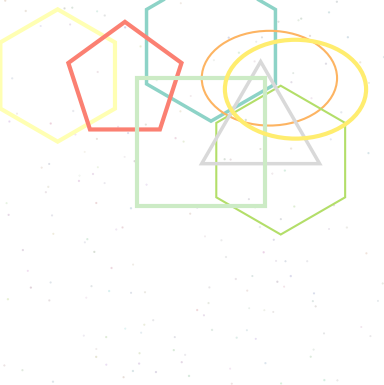[{"shape": "hexagon", "thickness": 2.5, "radius": 0.97, "center": [0.548, 0.879]}, {"shape": "hexagon", "thickness": 3, "radius": 0.86, "center": [0.15, 0.804]}, {"shape": "pentagon", "thickness": 3, "radius": 0.77, "center": [0.324, 0.789]}, {"shape": "oval", "thickness": 1.5, "radius": 0.88, "center": [0.7, 0.797]}, {"shape": "hexagon", "thickness": 1.5, "radius": 0.97, "center": [0.729, 0.584]}, {"shape": "triangle", "thickness": 2.5, "radius": 0.88, "center": [0.677, 0.663]}, {"shape": "square", "thickness": 3, "radius": 0.83, "center": [0.523, 0.632]}, {"shape": "oval", "thickness": 3, "radius": 0.92, "center": [0.768, 0.768]}]